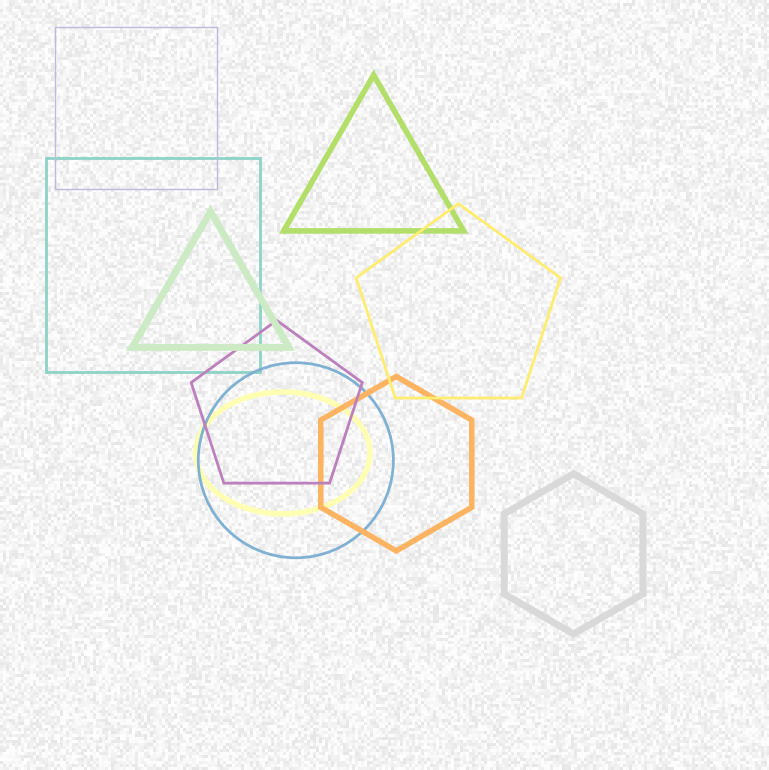[{"shape": "square", "thickness": 1, "radius": 0.69, "center": [0.198, 0.656]}, {"shape": "oval", "thickness": 2, "radius": 0.57, "center": [0.367, 0.412]}, {"shape": "square", "thickness": 0.5, "radius": 0.53, "center": [0.177, 0.86]}, {"shape": "circle", "thickness": 1, "radius": 0.63, "center": [0.384, 0.402]}, {"shape": "hexagon", "thickness": 2, "radius": 0.57, "center": [0.515, 0.398]}, {"shape": "triangle", "thickness": 2, "radius": 0.67, "center": [0.485, 0.768]}, {"shape": "hexagon", "thickness": 2.5, "radius": 0.52, "center": [0.745, 0.281]}, {"shape": "pentagon", "thickness": 1, "radius": 0.58, "center": [0.359, 0.467]}, {"shape": "triangle", "thickness": 2.5, "radius": 0.59, "center": [0.273, 0.608]}, {"shape": "pentagon", "thickness": 1, "radius": 0.7, "center": [0.595, 0.596]}]